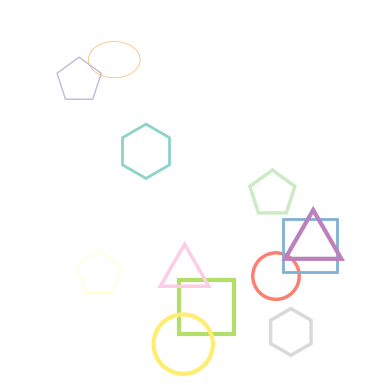[{"shape": "hexagon", "thickness": 2, "radius": 0.35, "center": [0.379, 0.607]}, {"shape": "pentagon", "thickness": 0.5, "radius": 0.3, "center": [0.257, 0.289]}, {"shape": "pentagon", "thickness": 1, "radius": 0.3, "center": [0.205, 0.791]}, {"shape": "circle", "thickness": 2.5, "radius": 0.3, "center": [0.717, 0.283]}, {"shape": "square", "thickness": 2, "radius": 0.35, "center": [0.805, 0.363]}, {"shape": "oval", "thickness": 0.5, "radius": 0.34, "center": [0.297, 0.845]}, {"shape": "square", "thickness": 3, "radius": 0.36, "center": [0.536, 0.203]}, {"shape": "triangle", "thickness": 2.5, "radius": 0.36, "center": [0.479, 0.293]}, {"shape": "hexagon", "thickness": 2.5, "radius": 0.3, "center": [0.755, 0.138]}, {"shape": "triangle", "thickness": 3, "radius": 0.42, "center": [0.813, 0.37]}, {"shape": "pentagon", "thickness": 2.5, "radius": 0.31, "center": [0.707, 0.497]}, {"shape": "circle", "thickness": 3, "radius": 0.39, "center": [0.476, 0.106]}]